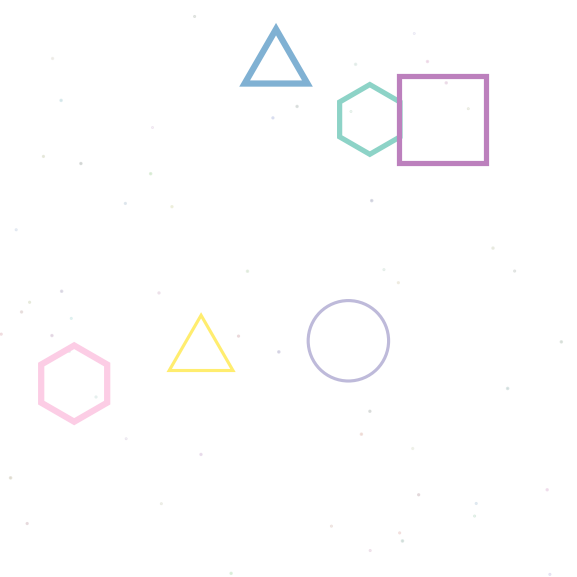[{"shape": "hexagon", "thickness": 2.5, "radius": 0.3, "center": [0.64, 0.792]}, {"shape": "circle", "thickness": 1.5, "radius": 0.35, "center": [0.603, 0.409]}, {"shape": "triangle", "thickness": 3, "radius": 0.31, "center": [0.478, 0.886]}, {"shape": "hexagon", "thickness": 3, "radius": 0.33, "center": [0.128, 0.335]}, {"shape": "square", "thickness": 2.5, "radius": 0.38, "center": [0.766, 0.793]}, {"shape": "triangle", "thickness": 1.5, "radius": 0.32, "center": [0.348, 0.389]}]